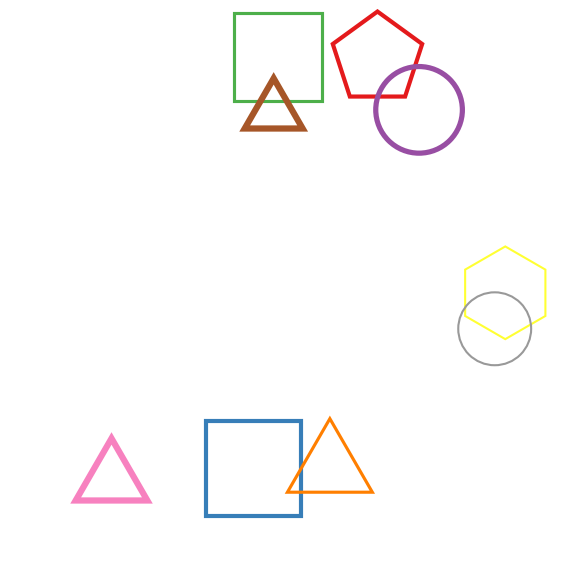[{"shape": "pentagon", "thickness": 2, "radius": 0.41, "center": [0.654, 0.898]}, {"shape": "square", "thickness": 2, "radius": 0.41, "center": [0.439, 0.187]}, {"shape": "square", "thickness": 1.5, "radius": 0.38, "center": [0.481, 0.9]}, {"shape": "circle", "thickness": 2.5, "radius": 0.37, "center": [0.726, 0.809]}, {"shape": "triangle", "thickness": 1.5, "radius": 0.42, "center": [0.571, 0.189]}, {"shape": "hexagon", "thickness": 1, "radius": 0.4, "center": [0.875, 0.492]}, {"shape": "triangle", "thickness": 3, "radius": 0.29, "center": [0.474, 0.806]}, {"shape": "triangle", "thickness": 3, "radius": 0.36, "center": [0.193, 0.168]}, {"shape": "circle", "thickness": 1, "radius": 0.32, "center": [0.857, 0.43]}]